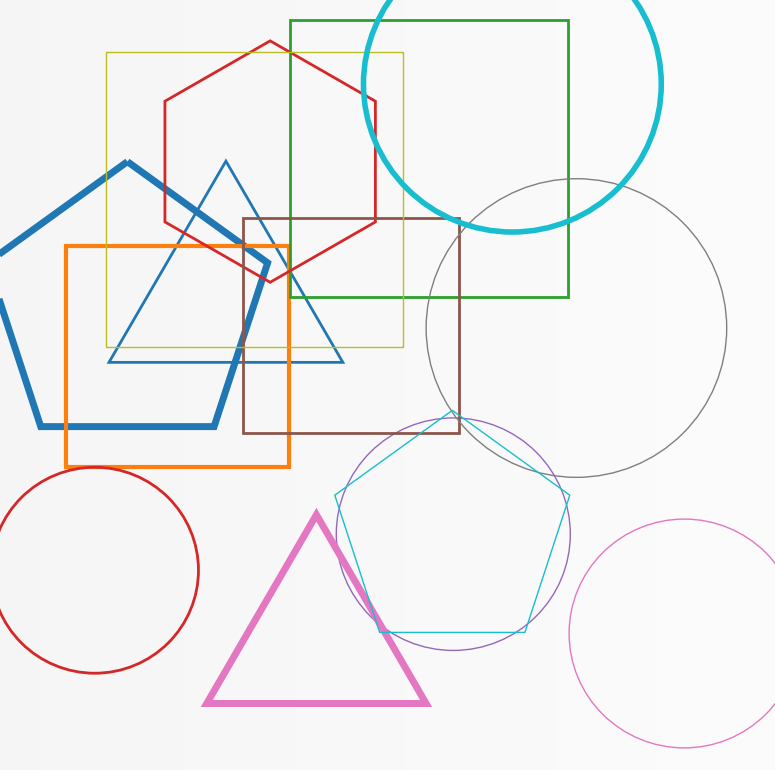[{"shape": "triangle", "thickness": 1, "radius": 0.87, "center": [0.292, 0.617]}, {"shape": "pentagon", "thickness": 2.5, "radius": 0.95, "center": [0.164, 0.6]}, {"shape": "square", "thickness": 1.5, "radius": 0.72, "center": [0.229, 0.537]}, {"shape": "square", "thickness": 1, "radius": 0.9, "center": [0.554, 0.794]}, {"shape": "circle", "thickness": 1, "radius": 0.67, "center": [0.122, 0.259]}, {"shape": "hexagon", "thickness": 1, "radius": 0.78, "center": [0.349, 0.79]}, {"shape": "circle", "thickness": 0.5, "radius": 0.75, "center": [0.585, 0.306]}, {"shape": "square", "thickness": 1, "radius": 0.7, "center": [0.453, 0.577]}, {"shape": "triangle", "thickness": 2.5, "radius": 0.82, "center": [0.408, 0.168]}, {"shape": "circle", "thickness": 0.5, "radius": 0.74, "center": [0.883, 0.177]}, {"shape": "circle", "thickness": 0.5, "radius": 0.97, "center": [0.744, 0.574]}, {"shape": "square", "thickness": 0.5, "radius": 0.96, "center": [0.328, 0.741]}, {"shape": "circle", "thickness": 2, "radius": 0.96, "center": [0.661, 0.891]}, {"shape": "pentagon", "thickness": 0.5, "radius": 0.8, "center": [0.584, 0.308]}]